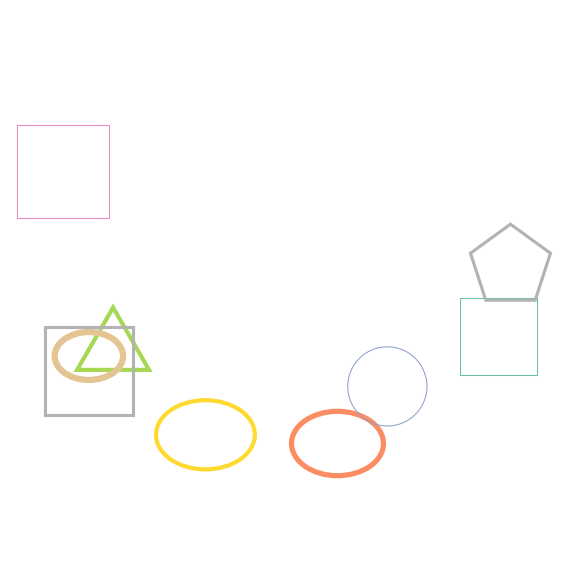[{"shape": "square", "thickness": 0.5, "radius": 0.33, "center": [0.863, 0.417]}, {"shape": "oval", "thickness": 2.5, "radius": 0.4, "center": [0.584, 0.231]}, {"shape": "circle", "thickness": 0.5, "radius": 0.34, "center": [0.671, 0.33]}, {"shape": "square", "thickness": 0.5, "radius": 0.4, "center": [0.109, 0.702]}, {"shape": "triangle", "thickness": 2, "radius": 0.36, "center": [0.196, 0.395]}, {"shape": "oval", "thickness": 2, "radius": 0.43, "center": [0.356, 0.246]}, {"shape": "oval", "thickness": 3, "radius": 0.3, "center": [0.154, 0.383]}, {"shape": "pentagon", "thickness": 1.5, "radius": 0.36, "center": [0.884, 0.538]}, {"shape": "square", "thickness": 1.5, "radius": 0.38, "center": [0.155, 0.357]}]